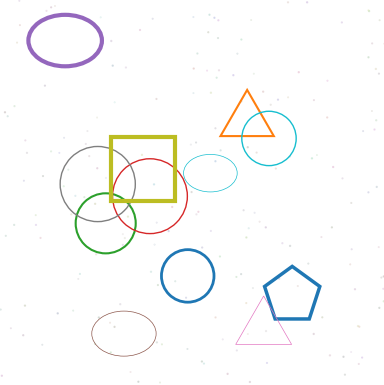[{"shape": "circle", "thickness": 2, "radius": 0.34, "center": [0.488, 0.283]}, {"shape": "pentagon", "thickness": 2.5, "radius": 0.38, "center": [0.759, 0.233]}, {"shape": "triangle", "thickness": 1.5, "radius": 0.4, "center": [0.642, 0.687]}, {"shape": "circle", "thickness": 1.5, "radius": 0.39, "center": [0.275, 0.42]}, {"shape": "circle", "thickness": 1, "radius": 0.49, "center": [0.389, 0.49]}, {"shape": "oval", "thickness": 3, "radius": 0.48, "center": [0.169, 0.895]}, {"shape": "oval", "thickness": 0.5, "radius": 0.42, "center": [0.322, 0.133]}, {"shape": "triangle", "thickness": 0.5, "radius": 0.42, "center": [0.685, 0.147]}, {"shape": "circle", "thickness": 1, "radius": 0.49, "center": [0.254, 0.522]}, {"shape": "square", "thickness": 3, "radius": 0.41, "center": [0.372, 0.562]}, {"shape": "circle", "thickness": 1, "radius": 0.35, "center": [0.699, 0.64]}, {"shape": "oval", "thickness": 0.5, "radius": 0.35, "center": [0.546, 0.55]}]